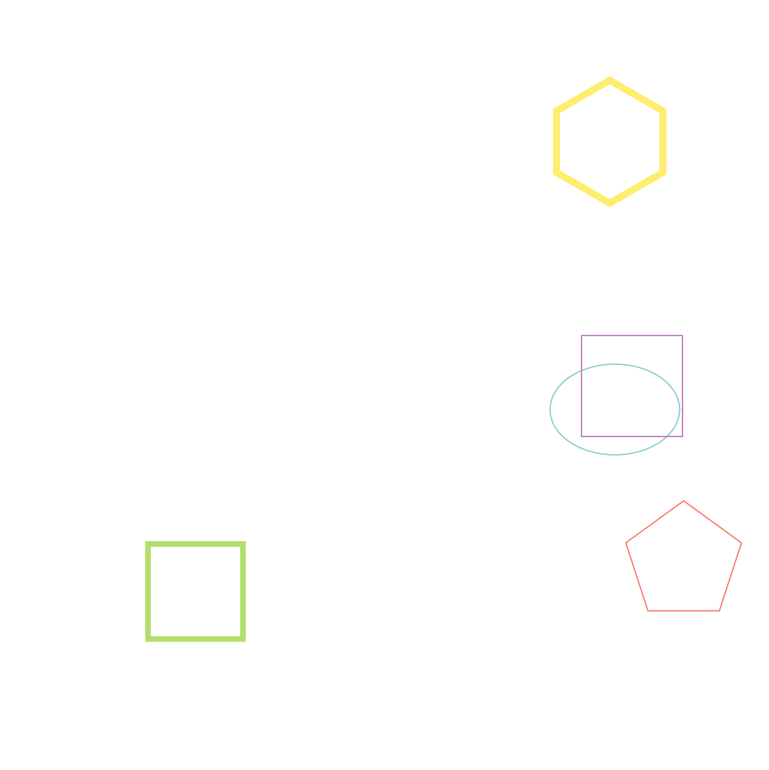[{"shape": "oval", "thickness": 0.5, "radius": 0.42, "center": [0.798, 0.468]}, {"shape": "pentagon", "thickness": 0.5, "radius": 0.39, "center": [0.888, 0.271]}, {"shape": "square", "thickness": 2, "radius": 0.31, "center": [0.254, 0.232]}, {"shape": "square", "thickness": 0.5, "radius": 0.33, "center": [0.82, 0.5]}, {"shape": "hexagon", "thickness": 2.5, "radius": 0.4, "center": [0.792, 0.816]}]